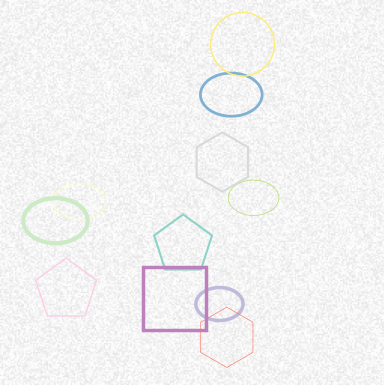[{"shape": "pentagon", "thickness": 1.5, "radius": 0.4, "center": [0.475, 0.364]}, {"shape": "oval", "thickness": 0.5, "radius": 0.34, "center": [0.206, 0.476]}, {"shape": "oval", "thickness": 2.5, "radius": 0.31, "center": [0.57, 0.21]}, {"shape": "hexagon", "thickness": 0.5, "radius": 0.39, "center": [0.589, 0.124]}, {"shape": "oval", "thickness": 2, "radius": 0.4, "center": [0.601, 0.754]}, {"shape": "oval", "thickness": 0.5, "radius": 0.33, "center": [0.659, 0.486]}, {"shape": "pentagon", "thickness": 1, "radius": 0.42, "center": [0.172, 0.247]}, {"shape": "hexagon", "thickness": 1.5, "radius": 0.39, "center": [0.577, 0.579]}, {"shape": "square", "thickness": 2.5, "radius": 0.4, "center": [0.453, 0.225]}, {"shape": "oval", "thickness": 3, "radius": 0.42, "center": [0.144, 0.427]}, {"shape": "circle", "thickness": 1, "radius": 0.41, "center": [0.63, 0.885]}]